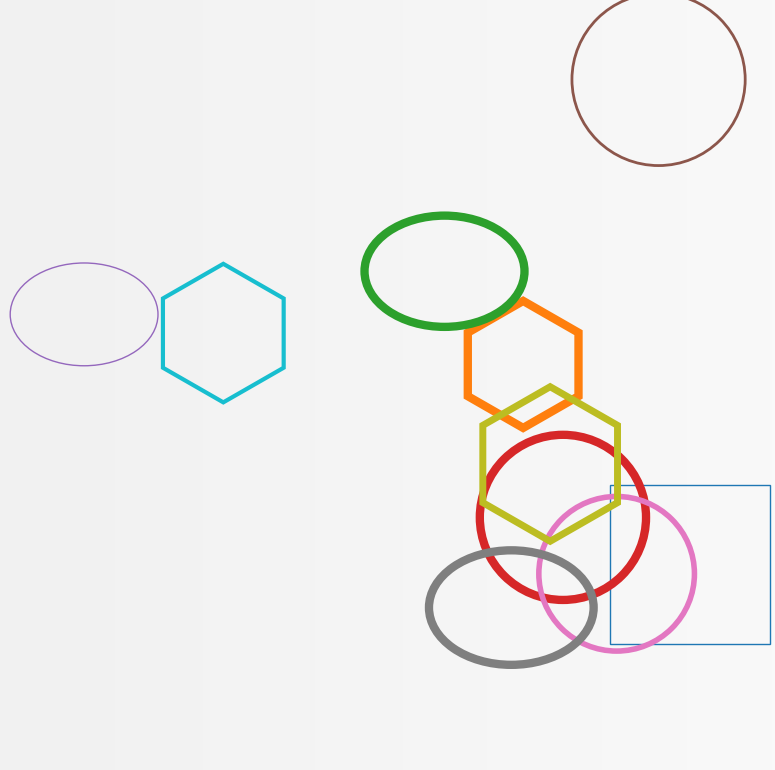[{"shape": "square", "thickness": 0.5, "radius": 0.52, "center": [0.89, 0.267]}, {"shape": "hexagon", "thickness": 3, "radius": 0.41, "center": [0.675, 0.527]}, {"shape": "oval", "thickness": 3, "radius": 0.52, "center": [0.574, 0.648]}, {"shape": "circle", "thickness": 3, "radius": 0.54, "center": [0.726, 0.328]}, {"shape": "oval", "thickness": 0.5, "radius": 0.48, "center": [0.109, 0.592]}, {"shape": "circle", "thickness": 1, "radius": 0.56, "center": [0.85, 0.897]}, {"shape": "circle", "thickness": 2, "radius": 0.5, "center": [0.796, 0.255]}, {"shape": "oval", "thickness": 3, "radius": 0.53, "center": [0.66, 0.211]}, {"shape": "hexagon", "thickness": 2.5, "radius": 0.5, "center": [0.71, 0.397]}, {"shape": "hexagon", "thickness": 1.5, "radius": 0.45, "center": [0.288, 0.567]}]